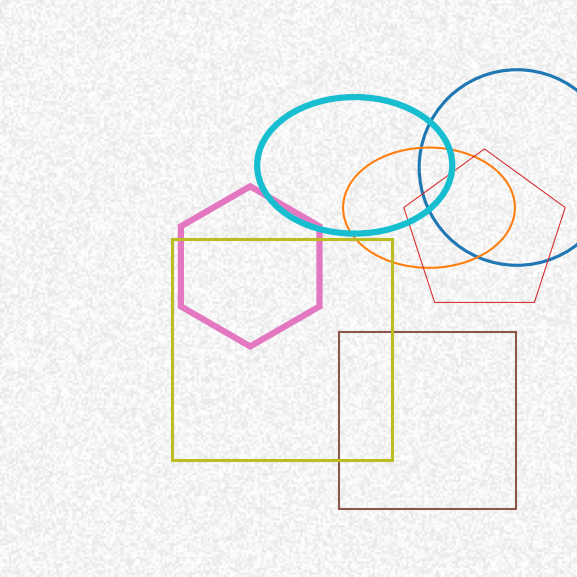[{"shape": "circle", "thickness": 1.5, "radius": 0.85, "center": [0.895, 0.709]}, {"shape": "oval", "thickness": 1, "radius": 0.74, "center": [0.743, 0.639]}, {"shape": "pentagon", "thickness": 0.5, "radius": 0.73, "center": [0.839, 0.594]}, {"shape": "square", "thickness": 1, "radius": 0.77, "center": [0.741, 0.27]}, {"shape": "hexagon", "thickness": 3, "radius": 0.69, "center": [0.433, 0.538]}, {"shape": "square", "thickness": 1.5, "radius": 0.95, "center": [0.488, 0.394]}, {"shape": "oval", "thickness": 3, "radius": 0.84, "center": [0.614, 0.713]}]